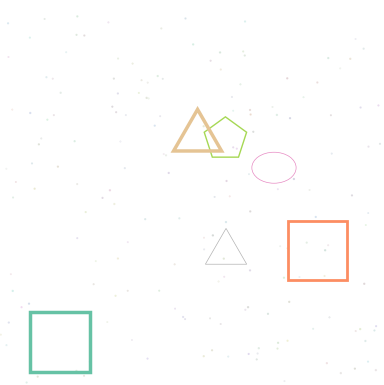[{"shape": "square", "thickness": 2.5, "radius": 0.39, "center": [0.155, 0.112]}, {"shape": "square", "thickness": 2, "radius": 0.38, "center": [0.826, 0.35]}, {"shape": "oval", "thickness": 0.5, "radius": 0.29, "center": [0.712, 0.564]}, {"shape": "pentagon", "thickness": 1, "radius": 0.29, "center": [0.585, 0.639]}, {"shape": "triangle", "thickness": 2.5, "radius": 0.36, "center": [0.513, 0.644]}, {"shape": "triangle", "thickness": 0.5, "radius": 0.31, "center": [0.587, 0.345]}]